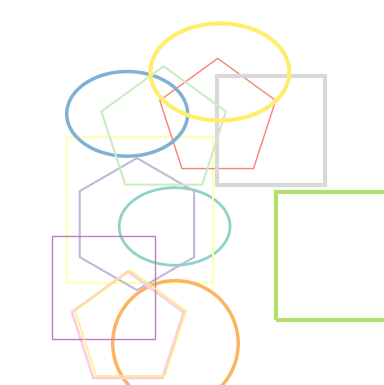[{"shape": "oval", "thickness": 2, "radius": 0.72, "center": [0.453, 0.412]}, {"shape": "square", "thickness": 1.5, "radius": 0.94, "center": [0.363, 0.454]}, {"shape": "hexagon", "thickness": 1.5, "radius": 0.86, "center": [0.356, 0.418]}, {"shape": "pentagon", "thickness": 1, "radius": 0.79, "center": [0.566, 0.69]}, {"shape": "oval", "thickness": 2.5, "radius": 0.79, "center": [0.33, 0.704]}, {"shape": "circle", "thickness": 2.5, "radius": 0.81, "center": [0.456, 0.108]}, {"shape": "square", "thickness": 3, "radius": 0.83, "center": [0.883, 0.336]}, {"shape": "pentagon", "thickness": 2, "radius": 0.76, "center": [0.332, 0.142]}, {"shape": "square", "thickness": 3, "radius": 0.7, "center": [0.704, 0.661]}, {"shape": "square", "thickness": 1, "radius": 0.67, "center": [0.269, 0.253]}, {"shape": "pentagon", "thickness": 1.5, "radius": 0.85, "center": [0.425, 0.658]}, {"shape": "pentagon", "thickness": 1, "radius": 0.76, "center": [0.339, 0.146]}, {"shape": "oval", "thickness": 3, "radius": 0.9, "center": [0.571, 0.813]}]